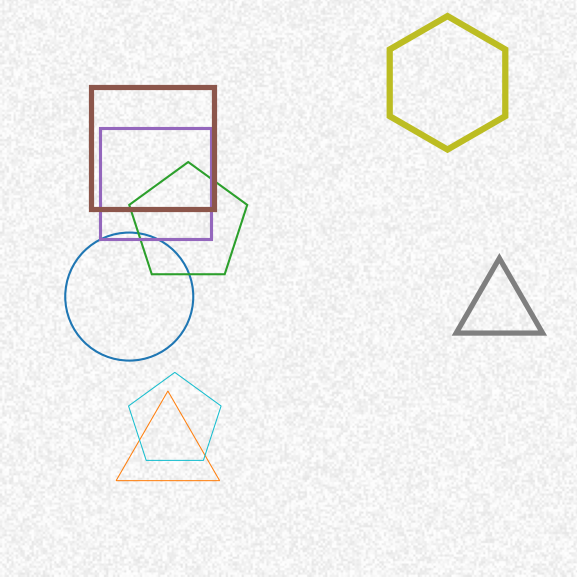[{"shape": "circle", "thickness": 1, "radius": 0.55, "center": [0.224, 0.486]}, {"shape": "triangle", "thickness": 0.5, "radius": 0.52, "center": [0.291, 0.219]}, {"shape": "pentagon", "thickness": 1, "radius": 0.54, "center": [0.326, 0.611]}, {"shape": "square", "thickness": 1.5, "radius": 0.48, "center": [0.27, 0.682]}, {"shape": "square", "thickness": 2.5, "radius": 0.53, "center": [0.264, 0.742]}, {"shape": "triangle", "thickness": 2.5, "radius": 0.43, "center": [0.865, 0.466]}, {"shape": "hexagon", "thickness": 3, "radius": 0.58, "center": [0.775, 0.856]}, {"shape": "pentagon", "thickness": 0.5, "radius": 0.42, "center": [0.303, 0.27]}]